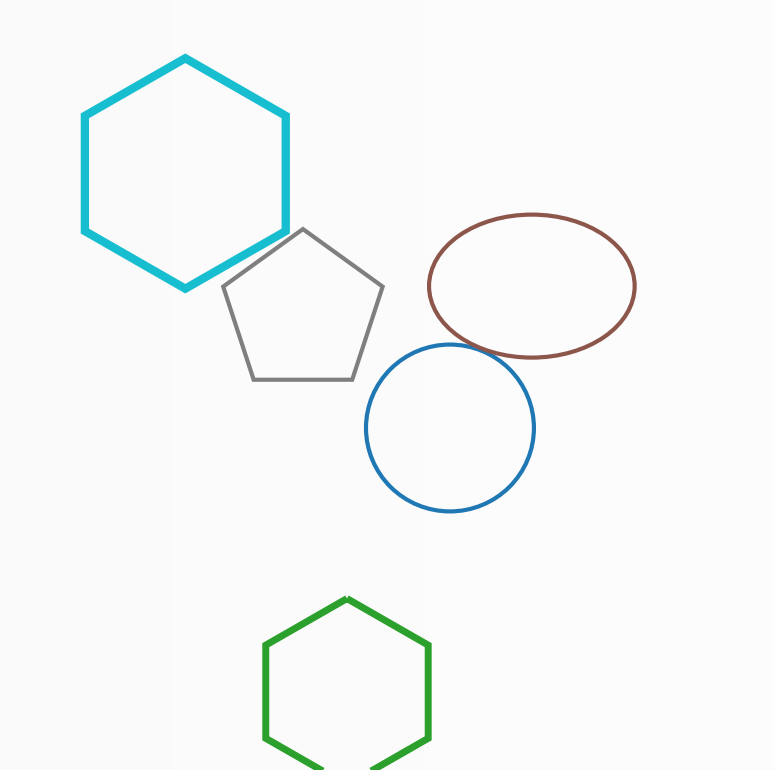[{"shape": "circle", "thickness": 1.5, "radius": 0.54, "center": [0.581, 0.444]}, {"shape": "hexagon", "thickness": 2.5, "radius": 0.61, "center": [0.448, 0.102]}, {"shape": "oval", "thickness": 1.5, "radius": 0.66, "center": [0.686, 0.628]}, {"shape": "pentagon", "thickness": 1.5, "radius": 0.54, "center": [0.391, 0.594]}, {"shape": "hexagon", "thickness": 3, "radius": 0.75, "center": [0.239, 0.775]}]